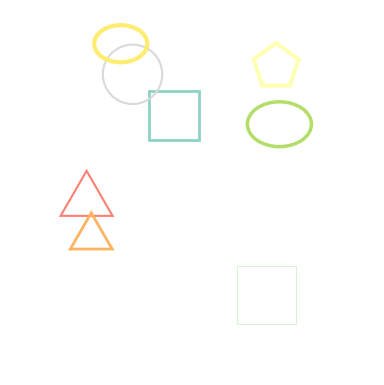[{"shape": "square", "thickness": 2, "radius": 0.32, "center": [0.452, 0.7]}, {"shape": "pentagon", "thickness": 3, "radius": 0.31, "center": [0.717, 0.827]}, {"shape": "triangle", "thickness": 1.5, "radius": 0.39, "center": [0.225, 0.478]}, {"shape": "triangle", "thickness": 2, "radius": 0.31, "center": [0.237, 0.384]}, {"shape": "oval", "thickness": 2.5, "radius": 0.42, "center": [0.726, 0.677]}, {"shape": "circle", "thickness": 1.5, "radius": 0.39, "center": [0.344, 0.807]}, {"shape": "square", "thickness": 0.5, "radius": 0.38, "center": [0.692, 0.234]}, {"shape": "oval", "thickness": 3, "radius": 0.34, "center": [0.314, 0.886]}]